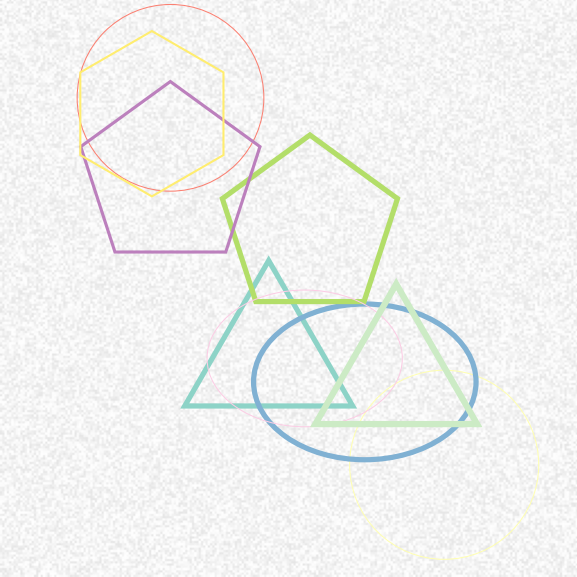[{"shape": "triangle", "thickness": 2.5, "radius": 0.84, "center": [0.465, 0.38]}, {"shape": "circle", "thickness": 0.5, "radius": 0.82, "center": [0.769, 0.194]}, {"shape": "circle", "thickness": 0.5, "radius": 0.81, "center": [0.295, 0.83]}, {"shape": "oval", "thickness": 2.5, "radius": 0.96, "center": [0.632, 0.338]}, {"shape": "pentagon", "thickness": 2.5, "radius": 0.8, "center": [0.537, 0.606]}, {"shape": "oval", "thickness": 0.5, "radius": 0.85, "center": [0.528, 0.379]}, {"shape": "pentagon", "thickness": 1.5, "radius": 0.82, "center": [0.295, 0.695]}, {"shape": "triangle", "thickness": 3, "radius": 0.81, "center": [0.686, 0.346]}, {"shape": "hexagon", "thickness": 1, "radius": 0.72, "center": [0.263, 0.802]}]